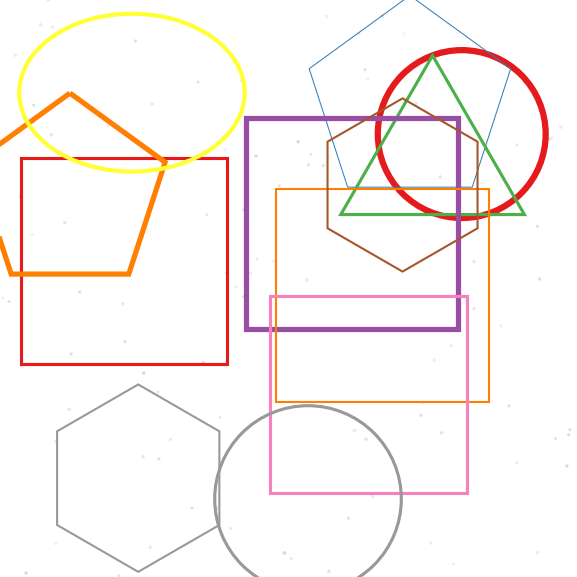[{"shape": "circle", "thickness": 3, "radius": 0.73, "center": [0.8, 0.767]}, {"shape": "square", "thickness": 1.5, "radius": 0.89, "center": [0.215, 0.547]}, {"shape": "pentagon", "thickness": 0.5, "radius": 0.92, "center": [0.71, 0.823]}, {"shape": "triangle", "thickness": 1.5, "radius": 0.92, "center": [0.749, 0.719]}, {"shape": "square", "thickness": 2.5, "radius": 0.92, "center": [0.61, 0.612]}, {"shape": "pentagon", "thickness": 2.5, "radius": 0.87, "center": [0.121, 0.665]}, {"shape": "square", "thickness": 1, "radius": 0.92, "center": [0.663, 0.488]}, {"shape": "oval", "thickness": 2, "radius": 0.98, "center": [0.229, 0.839]}, {"shape": "hexagon", "thickness": 1, "radius": 0.75, "center": [0.697, 0.679]}, {"shape": "square", "thickness": 1.5, "radius": 0.85, "center": [0.639, 0.316]}, {"shape": "circle", "thickness": 1.5, "radius": 0.81, "center": [0.533, 0.135]}, {"shape": "hexagon", "thickness": 1, "radius": 0.81, "center": [0.239, 0.171]}]